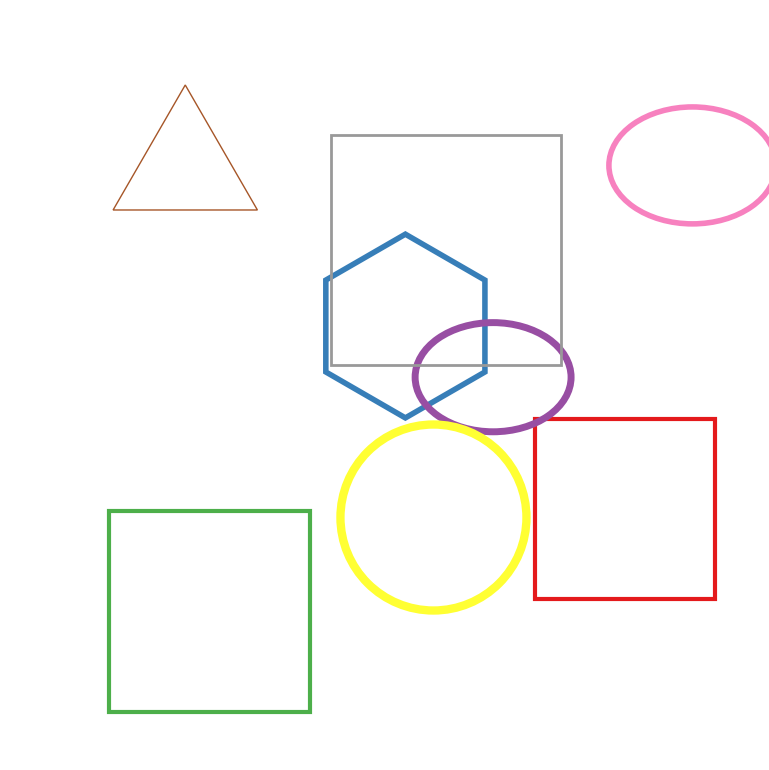[{"shape": "square", "thickness": 1.5, "radius": 0.58, "center": [0.812, 0.338]}, {"shape": "hexagon", "thickness": 2, "radius": 0.6, "center": [0.526, 0.577]}, {"shape": "square", "thickness": 1.5, "radius": 0.65, "center": [0.272, 0.206]}, {"shape": "oval", "thickness": 2.5, "radius": 0.51, "center": [0.64, 0.51]}, {"shape": "circle", "thickness": 3, "radius": 0.6, "center": [0.563, 0.328]}, {"shape": "triangle", "thickness": 0.5, "radius": 0.54, "center": [0.241, 0.781]}, {"shape": "oval", "thickness": 2, "radius": 0.54, "center": [0.899, 0.785]}, {"shape": "square", "thickness": 1, "radius": 0.75, "center": [0.58, 0.675]}]